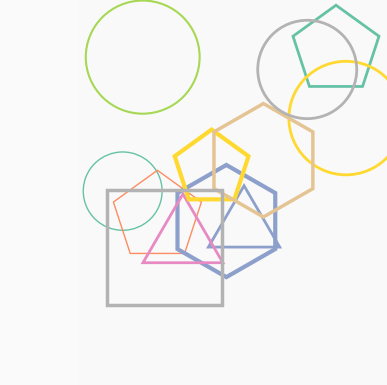[{"shape": "circle", "thickness": 1, "radius": 0.51, "center": [0.317, 0.504]}, {"shape": "pentagon", "thickness": 2, "radius": 0.58, "center": [0.867, 0.87]}, {"shape": "pentagon", "thickness": 1, "radius": 0.6, "center": [0.406, 0.438]}, {"shape": "hexagon", "thickness": 3, "radius": 0.73, "center": [0.584, 0.426]}, {"shape": "triangle", "thickness": 2, "radius": 0.53, "center": [0.63, 0.411]}, {"shape": "triangle", "thickness": 2, "radius": 0.59, "center": [0.472, 0.377]}, {"shape": "circle", "thickness": 1.5, "radius": 0.73, "center": [0.368, 0.852]}, {"shape": "circle", "thickness": 2, "radius": 0.74, "center": [0.893, 0.693]}, {"shape": "pentagon", "thickness": 3, "radius": 0.5, "center": [0.546, 0.563]}, {"shape": "hexagon", "thickness": 2.5, "radius": 0.74, "center": [0.68, 0.584]}, {"shape": "circle", "thickness": 2, "radius": 0.64, "center": [0.793, 0.82]}, {"shape": "square", "thickness": 2.5, "radius": 0.74, "center": [0.424, 0.357]}]